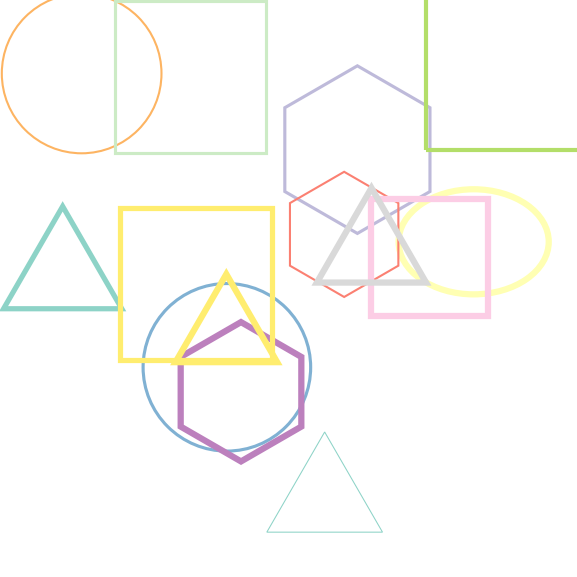[{"shape": "triangle", "thickness": 0.5, "radius": 0.58, "center": [0.562, 0.135]}, {"shape": "triangle", "thickness": 2.5, "radius": 0.59, "center": [0.109, 0.524]}, {"shape": "oval", "thickness": 3, "radius": 0.65, "center": [0.82, 0.58]}, {"shape": "hexagon", "thickness": 1.5, "radius": 0.73, "center": [0.619, 0.74]}, {"shape": "hexagon", "thickness": 1, "radius": 0.54, "center": [0.596, 0.593]}, {"shape": "circle", "thickness": 1.5, "radius": 0.73, "center": [0.393, 0.363]}, {"shape": "circle", "thickness": 1, "radius": 0.69, "center": [0.141, 0.872]}, {"shape": "square", "thickness": 2, "radius": 0.67, "center": [0.872, 0.873]}, {"shape": "square", "thickness": 3, "radius": 0.5, "center": [0.744, 0.553]}, {"shape": "triangle", "thickness": 3, "radius": 0.55, "center": [0.643, 0.564]}, {"shape": "hexagon", "thickness": 3, "radius": 0.6, "center": [0.417, 0.321]}, {"shape": "square", "thickness": 1.5, "radius": 0.65, "center": [0.329, 0.866]}, {"shape": "square", "thickness": 2.5, "radius": 0.66, "center": [0.339, 0.507]}, {"shape": "triangle", "thickness": 3, "radius": 0.51, "center": [0.392, 0.423]}]